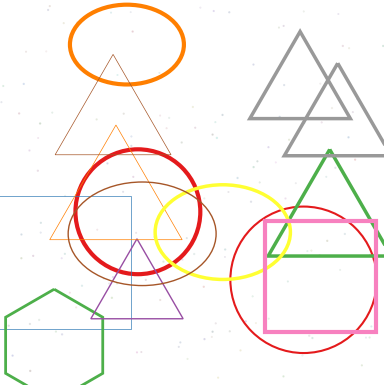[{"shape": "circle", "thickness": 3, "radius": 0.81, "center": [0.358, 0.45]}, {"shape": "circle", "thickness": 1.5, "radius": 0.95, "center": [0.789, 0.273]}, {"shape": "square", "thickness": 0.5, "radius": 0.86, "center": [0.169, 0.318]}, {"shape": "triangle", "thickness": 2.5, "radius": 0.92, "center": [0.856, 0.427]}, {"shape": "hexagon", "thickness": 2, "radius": 0.73, "center": [0.141, 0.103]}, {"shape": "triangle", "thickness": 1, "radius": 0.69, "center": [0.356, 0.241]}, {"shape": "triangle", "thickness": 0.5, "radius": 0.99, "center": [0.301, 0.477]}, {"shape": "oval", "thickness": 3, "radius": 0.74, "center": [0.33, 0.884]}, {"shape": "oval", "thickness": 2.5, "radius": 0.88, "center": [0.579, 0.397]}, {"shape": "triangle", "thickness": 0.5, "radius": 0.87, "center": [0.294, 0.685]}, {"shape": "oval", "thickness": 1, "radius": 0.96, "center": [0.369, 0.393]}, {"shape": "square", "thickness": 3, "radius": 0.72, "center": [0.832, 0.282]}, {"shape": "triangle", "thickness": 2.5, "radius": 0.8, "center": [0.877, 0.676]}, {"shape": "triangle", "thickness": 2.5, "radius": 0.75, "center": [0.779, 0.767]}]